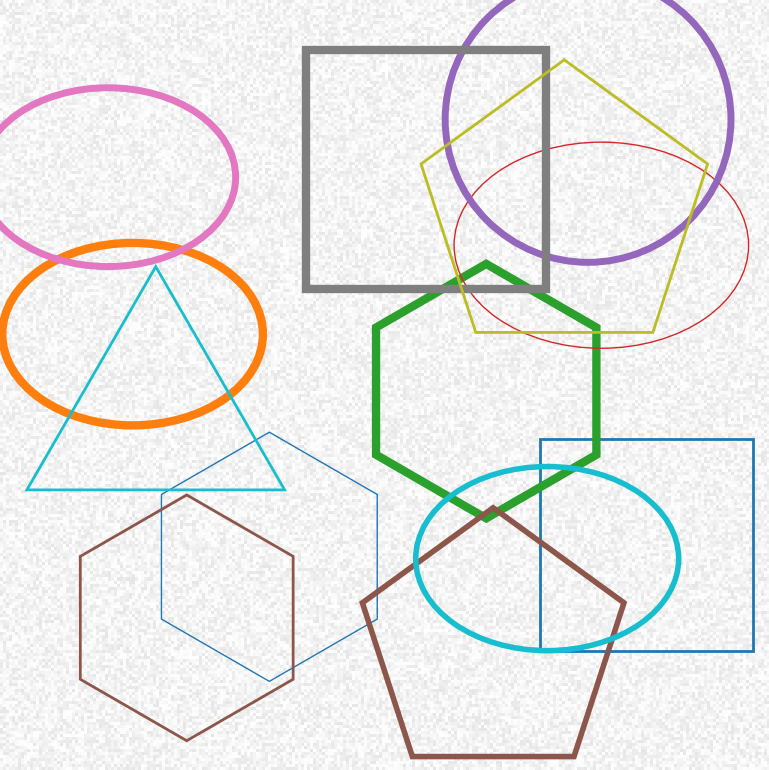[{"shape": "hexagon", "thickness": 0.5, "radius": 0.81, "center": [0.35, 0.277]}, {"shape": "square", "thickness": 1, "radius": 0.69, "center": [0.839, 0.292]}, {"shape": "oval", "thickness": 3, "radius": 0.85, "center": [0.172, 0.566]}, {"shape": "hexagon", "thickness": 3, "radius": 0.83, "center": [0.631, 0.492]}, {"shape": "oval", "thickness": 0.5, "radius": 0.96, "center": [0.781, 0.682]}, {"shape": "circle", "thickness": 2.5, "radius": 0.93, "center": [0.764, 0.845]}, {"shape": "hexagon", "thickness": 1, "radius": 0.8, "center": [0.242, 0.198]}, {"shape": "pentagon", "thickness": 2, "radius": 0.89, "center": [0.64, 0.162]}, {"shape": "oval", "thickness": 2.5, "radius": 0.83, "center": [0.14, 0.77]}, {"shape": "square", "thickness": 3, "radius": 0.78, "center": [0.553, 0.78]}, {"shape": "pentagon", "thickness": 1, "radius": 0.98, "center": [0.733, 0.727]}, {"shape": "oval", "thickness": 2, "radius": 0.85, "center": [0.711, 0.275]}, {"shape": "triangle", "thickness": 1, "radius": 0.97, "center": [0.202, 0.46]}]